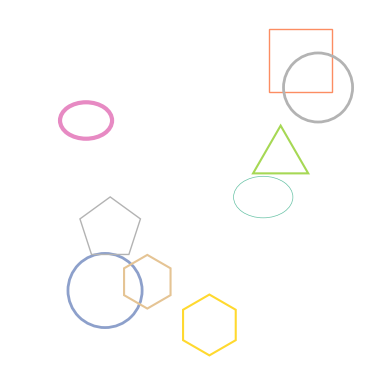[{"shape": "oval", "thickness": 0.5, "radius": 0.39, "center": [0.684, 0.488]}, {"shape": "square", "thickness": 1, "radius": 0.41, "center": [0.781, 0.844]}, {"shape": "circle", "thickness": 2, "radius": 0.48, "center": [0.273, 0.245]}, {"shape": "oval", "thickness": 3, "radius": 0.34, "center": [0.223, 0.687]}, {"shape": "triangle", "thickness": 1.5, "radius": 0.41, "center": [0.729, 0.591]}, {"shape": "hexagon", "thickness": 1.5, "radius": 0.39, "center": [0.544, 0.156]}, {"shape": "hexagon", "thickness": 1.5, "radius": 0.35, "center": [0.383, 0.268]}, {"shape": "pentagon", "thickness": 1, "radius": 0.41, "center": [0.286, 0.406]}, {"shape": "circle", "thickness": 2, "radius": 0.45, "center": [0.826, 0.773]}]